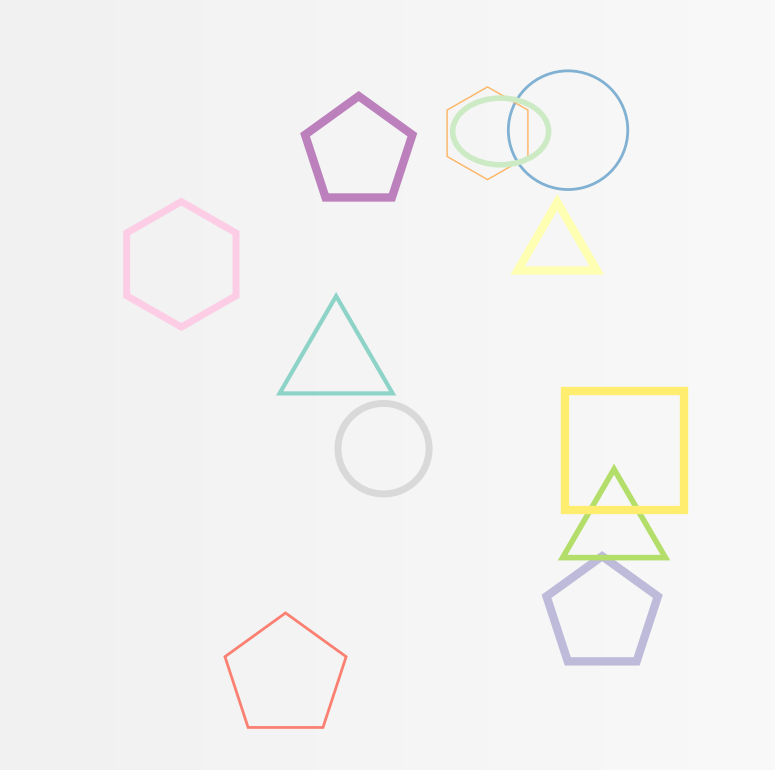[{"shape": "triangle", "thickness": 1.5, "radius": 0.42, "center": [0.434, 0.531]}, {"shape": "triangle", "thickness": 3, "radius": 0.3, "center": [0.719, 0.678]}, {"shape": "pentagon", "thickness": 3, "radius": 0.38, "center": [0.777, 0.202]}, {"shape": "pentagon", "thickness": 1, "radius": 0.41, "center": [0.368, 0.122]}, {"shape": "circle", "thickness": 1, "radius": 0.39, "center": [0.733, 0.831]}, {"shape": "hexagon", "thickness": 0.5, "radius": 0.3, "center": [0.629, 0.827]}, {"shape": "triangle", "thickness": 2, "radius": 0.38, "center": [0.792, 0.314]}, {"shape": "hexagon", "thickness": 2.5, "radius": 0.41, "center": [0.234, 0.657]}, {"shape": "circle", "thickness": 2.5, "radius": 0.29, "center": [0.495, 0.417]}, {"shape": "pentagon", "thickness": 3, "radius": 0.36, "center": [0.463, 0.802]}, {"shape": "oval", "thickness": 2, "radius": 0.31, "center": [0.646, 0.829]}, {"shape": "square", "thickness": 3, "radius": 0.39, "center": [0.806, 0.415]}]